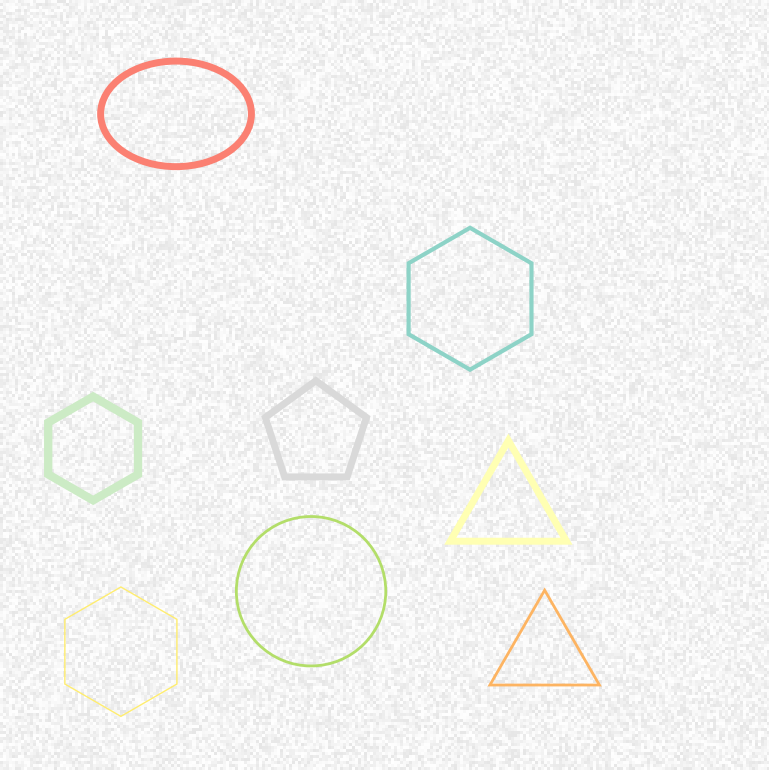[{"shape": "hexagon", "thickness": 1.5, "radius": 0.46, "center": [0.61, 0.612]}, {"shape": "triangle", "thickness": 2.5, "radius": 0.44, "center": [0.66, 0.341]}, {"shape": "oval", "thickness": 2.5, "radius": 0.49, "center": [0.229, 0.852]}, {"shape": "triangle", "thickness": 1, "radius": 0.41, "center": [0.707, 0.151]}, {"shape": "circle", "thickness": 1, "radius": 0.49, "center": [0.404, 0.232]}, {"shape": "pentagon", "thickness": 2.5, "radius": 0.35, "center": [0.41, 0.437]}, {"shape": "hexagon", "thickness": 3, "radius": 0.34, "center": [0.121, 0.418]}, {"shape": "hexagon", "thickness": 0.5, "radius": 0.42, "center": [0.157, 0.154]}]